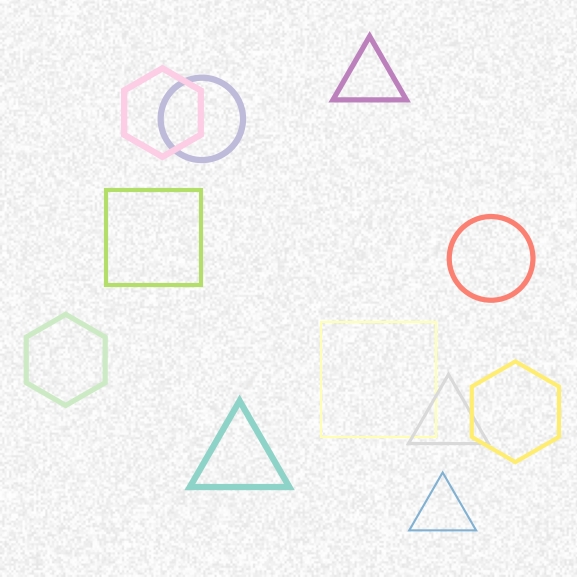[{"shape": "triangle", "thickness": 3, "radius": 0.5, "center": [0.415, 0.206]}, {"shape": "square", "thickness": 1, "radius": 0.5, "center": [0.656, 0.342]}, {"shape": "circle", "thickness": 3, "radius": 0.36, "center": [0.35, 0.793]}, {"shape": "circle", "thickness": 2.5, "radius": 0.36, "center": [0.85, 0.552]}, {"shape": "triangle", "thickness": 1, "radius": 0.33, "center": [0.767, 0.114]}, {"shape": "square", "thickness": 2, "radius": 0.41, "center": [0.265, 0.588]}, {"shape": "hexagon", "thickness": 3, "radius": 0.38, "center": [0.281, 0.804]}, {"shape": "triangle", "thickness": 1.5, "radius": 0.4, "center": [0.777, 0.271]}, {"shape": "triangle", "thickness": 2.5, "radius": 0.37, "center": [0.64, 0.863]}, {"shape": "hexagon", "thickness": 2.5, "radius": 0.39, "center": [0.114, 0.376]}, {"shape": "hexagon", "thickness": 2, "radius": 0.44, "center": [0.892, 0.286]}]